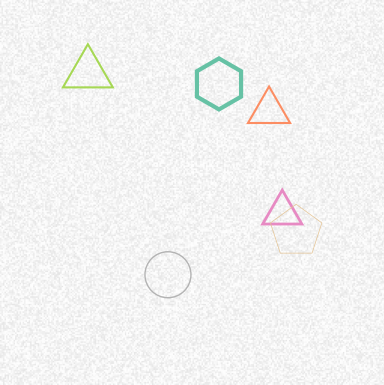[{"shape": "hexagon", "thickness": 3, "radius": 0.33, "center": [0.569, 0.782]}, {"shape": "triangle", "thickness": 1.5, "radius": 0.32, "center": [0.699, 0.712]}, {"shape": "triangle", "thickness": 2, "radius": 0.29, "center": [0.733, 0.447]}, {"shape": "triangle", "thickness": 1.5, "radius": 0.37, "center": [0.228, 0.81]}, {"shape": "pentagon", "thickness": 0.5, "radius": 0.35, "center": [0.769, 0.399]}, {"shape": "circle", "thickness": 1, "radius": 0.3, "center": [0.436, 0.286]}]